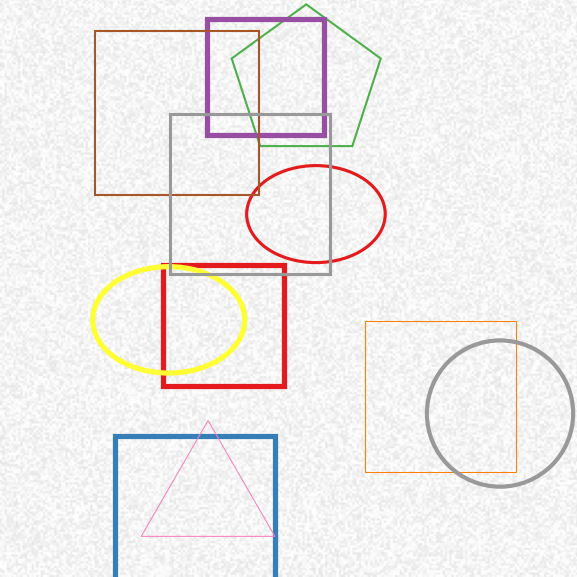[{"shape": "square", "thickness": 2.5, "radius": 0.52, "center": [0.387, 0.436]}, {"shape": "oval", "thickness": 1.5, "radius": 0.6, "center": [0.547, 0.628]}, {"shape": "square", "thickness": 2.5, "radius": 0.69, "center": [0.338, 0.105]}, {"shape": "pentagon", "thickness": 1, "radius": 0.68, "center": [0.53, 0.856]}, {"shape": "square", "thickness": 2.5, "radius": 0.5, "center": [0.46, 0.866]}, {"shape": "square", "thickness": 0.5, "radius": 0.65, "center": [0.763, 0.313]}, {"shape": "oval", "thickness": 2.5, "radius": 0.66, "center": [0.292, 0.445]}, {"shape": "square", "thickness": 1, "radius": 0.71, "center": [0.307, 0.804]}, {"shape": "triangle", "thickness": 0.5, "radius": 0.67, "center": [0.36, 0.137]}, {"shape": "circle", "thickness": 2, "radius": 0.63, "center": [0.866, 0.283]}, {"shape": "square", "thickness": 1.5, "radius": 0.69, "center": [0.433, 0.663]}]